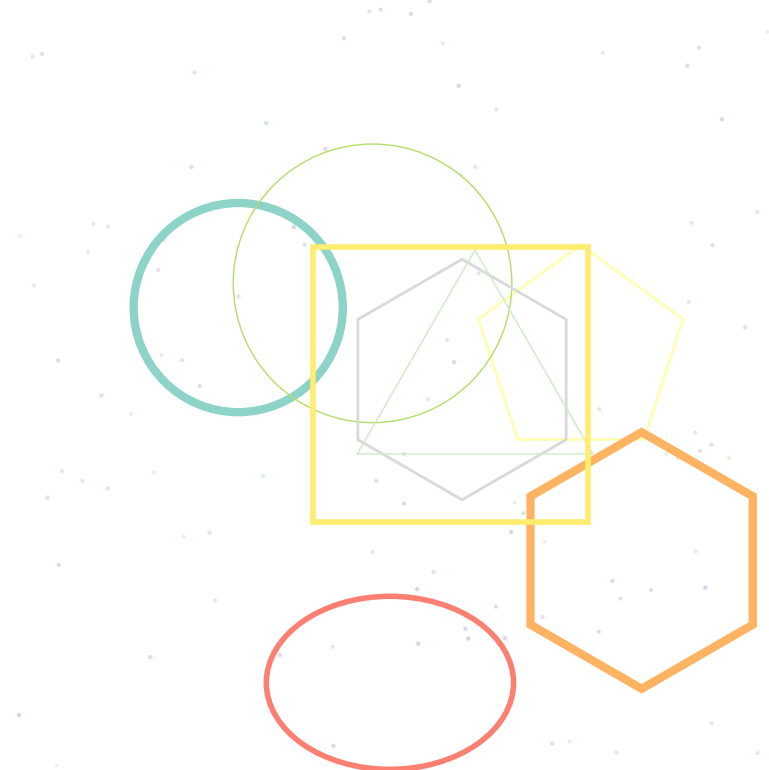[{"shape": "circle", "thickness": 3, "radius": 0.68, "center": [0.309, 0.601]}, {"shape": "pentagon", "thickness": 1, "radius": 0.7, "center": [0.754, 0.542]}, {"shape": "oval", "thickness": 2, "radius": 0.8, "center": [0.506, 0.113]}, {"shape": "hexagon", "thickness": 3, "radius": 0.83, "center": [0.833, 0.272]}, {"shape": "circle", "thickness": 0.5, "radius": 0.9, "center": [0.484, 0.632]}, {"shape": "hexagon", "thickness": 1, "radius": 0.78, "center": [0.6, 0.507]}, {"shape": "triangle", "thickness": 0.5, "radius": 0.88, "center": [0.617, 0.499]}, {"shape": "square", "thickness": 2, "radius": 0.89, "center": [0.586, 0.501]}]